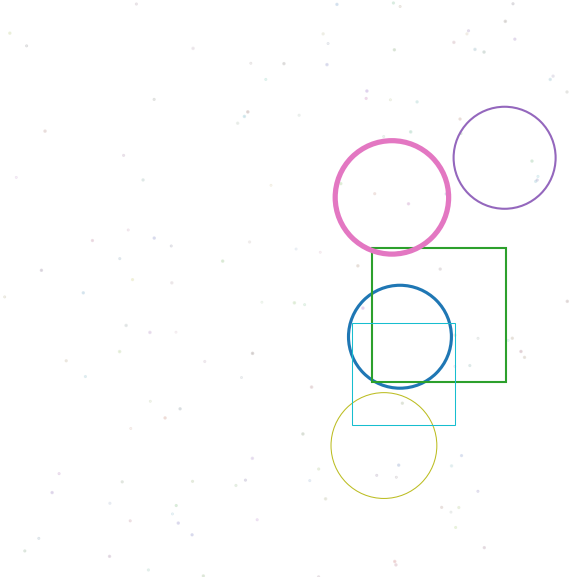[{"shape": "circle", "thickness": 1.5, "radius": 0.45, "center": [0.693, 0.416]}, {"shape": "square", "thickness": 1, "radius": 0.58, "center": [0.76, 0.453]}, {"shape": "circle", "thickness": 1, "radius": 0.44, "center": [0.874, 0.726]}, {"shape": "circle", "thickness": 2.5, "radius": 0.49, "center": [0.679, 0.657]}, {"shape": "circle", "thickness": 0.5, "radius": 0.46, "center": [0.665, 0.228]}, {"shape": "square", "thickness": 0.5, "radius": 0.44, "center": [0.699, 0.352]}]